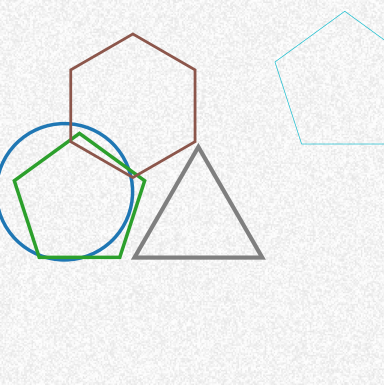[{"shape": "circle", "thickness": 2.5, "radius": 0.89, "center": [0.167, 0.502]}, {"shape": "pentagon", "thickness": 2.5, "radius": 0.89, "center": [0.206, 0.476]}, {"shape": "hexagon", "thickness": 2, "radius": 0.93, "center": [0.345, 0.725]}, {"shape": "triangle", "thickness": 3, "radius": 0.96, "center": [0.515, 0.427]}, {"shape": "pentagon", "thickness": 0.5, "radius": 0.95, "center": [0.896, 0.78]}]